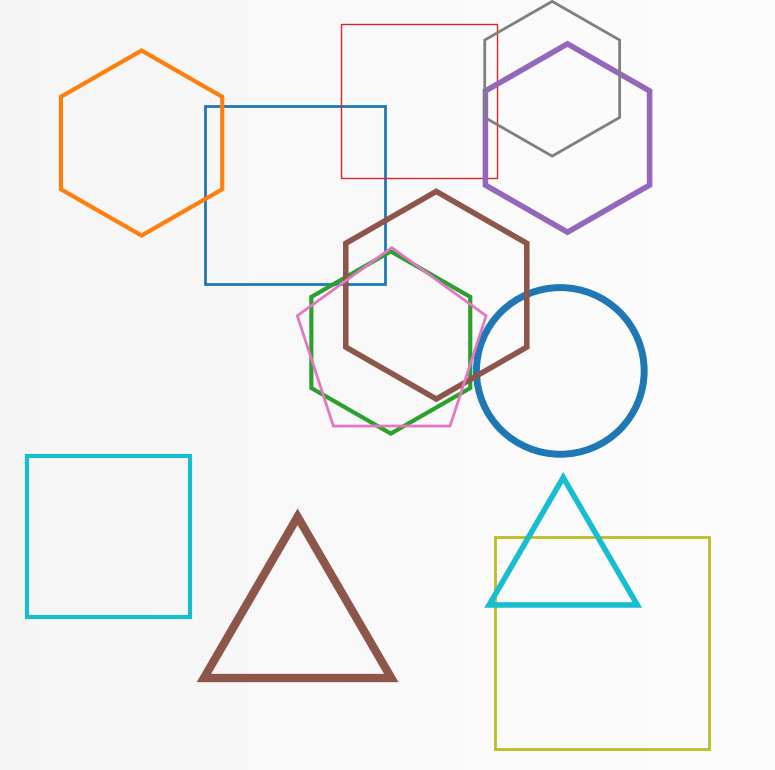[{"shape": "square", "thickness": 1, "radius": 0.58, "center": [0.381, 0.747]}, {"shape": "circle", "thickness": 2.5, "radius": 0.54, "center": [0.723, 0.518]}, {"shape": "hexagon", "thickness": 1.5, "radius": 0.6, "center": [0.183, 0.814]}, {"shape": "hexagon", "thickness": 1.5, "radius": 0.59, "center": [0.504, 0.555]}, {"shape": "square", "thickness": 0.5, "radius": 0.5, "center": [0.54, 0.869]}, {"shape": "hexagon", "thickness": 2, "radius": 0.61, "center": [0.732, 0.821]}, {"shape": "triangle", "thickness": 3, "radius": 0.7, "center": [0.384, 0.189]}, {"shape": "hexagon", "thickness": 2, "radius": 0.67, "center": [0.563, 0.617]}, {"shape": "pentagon", "thickness": 1, "radius": 0.64, "center": [0.505, 0.55]}, {"shape": "hexagon", "thickness": 1, "radius": 0.5, "center": [0.712, 0.898]}, {"shape": "square", "thickness": 1, "radius": 0.69, "center": [0.777, 0.165]}, {"shape": "triangle", "thickness": 2, "radius": 0.55, "center": [0.727, 0.27]}, {"shape": "square", "thickness": 1.5, "radius": 0.52, "center": [0.14, 0.303]}]